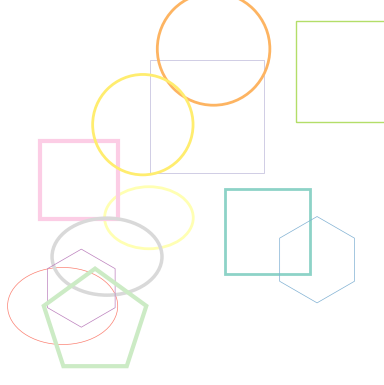[{"shape": "square", "thickness": 2, "radius": 0.55, "center": [0.696, 0.4]}, {"shape": "oval", "thickness": 2, "radius": 0.58, "center": [0.387, 0.434]}, {"shape": "square", "thickness": 0.5, "radius": 0.74, "center": [0.537, 0.697]}, {"shape": "oval", "thickness": 0.5, "radius": 0.72, "center": [0.163, 0.205]}, {"shape": "hexagon", "thickness": 0.5, "radius": 0.56, "center": [0.824, 0.325]}, {"shape": "circle", "thickness": 2, "radius": 0.73, "center": [0.555, 0.873]}, {"shape": "square", "thickness": 1, "radius": 0.65, "center": [0.899, 0.814]}, {"shape": "square", "thickness": 3, "radius": 0.51, "center": [0.205, 0.533]}, {"shape": "oval", "thickness": 2.5, "radius": 0.71, "center": [0.278, 0.333]}, {"shape": "hexagon", "thickness": 0.5, "radius": 0.51, "center": [0.211, 0.252]}, {"shape": "pentagon", "thickness": 3, "radius": 0.7, "center": [0.247, 0.162]}, {"shape": "circle", "thickness": 2, "radius": 0.65, "center": [0.371, 0.676]}]